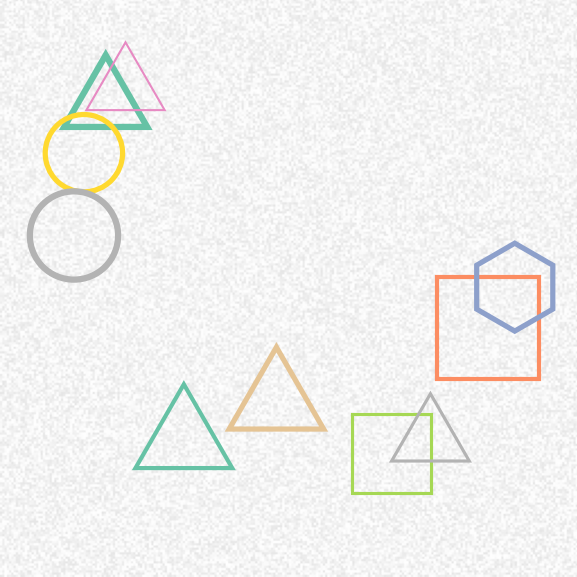[{"shape": "triangle", "thickness": 3, "radius": 0.41, "center": [0.183, 0.821]}, {"shape": "triangle", "thickness": 2, "radius": 0.48, "center": [0.318, 0.237]}, {"shape": "square", "thickness": 2, "radius": 0.44, "center": [0.845, 0.431]}, {"shape": "hexagon", "thickness": 2.5, "radius": 0.38, "center": [0.891, 0.502]}, {"shape": "triangle", "thickness": 1, "radius": 0.39, "center": [0.217, 0.848]}, {"shape": "square", "thickness": 1.5, "radius": 0.34, "center": [0.678, 0.214]}, {"shape": "circle", "thickness": 2.5, "radius": 0.33, "center": [0.145, 0.734]}, {"shape": "triangle", "thickness": 2.5, "radius": 0.47, "center": [0.479, 0.303]}, {"shape": "circle", "thickness": 3, "radius": 0.38, "center": [0.128, 0.591]}, {"shape": "triangle", "thickness": 1.5, "radius": 0.39, "center": [0.745, 0.24]}]